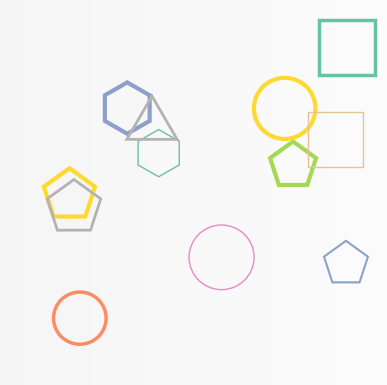[{"shape": "square", "thickness": 2.5, "radius": 0.36, "center": [0.895, 0.877]}, {"shape": "hexagon", "thickness": 1, "radius": 0.31, "center": [0.41, 0.602]}, {"shape": "circle", "thickness": 2.5, "radius": 0.34, "center": [0.206, 0.174]}, {"shape": "hexagon", "thickness": 3, "radius": 0.33, "center": [0.328, 0.719]}, {"shape": "pentagon", "thickness": 1.5, "radius": 0.3, "center": [0.893, 0.315]}, {"shape": "circle", "thickness": 1, "radius": 0.42, "center": [0.572, 0.332]}, {"shape": "pentagon", "thickness": 3, "radius": 0.31, "center": [0.756, 0.57]}, {"shape": "pentagon", "thickness": 3, "radius": 0.35, "center": [0.179, 0.494]}, {"shape": "circle", "thickness": 3, "radius": 0.4, "center": [0.735, 0.718]}, {"shape": "square", "thickness": 1, "radius": 0.36, "center": [0.865, 0.638]}, {"shape": "pentagon", "thickness": 2, "radius": 0.36, "center": [0.191, 0.461]}, {"shape": "triangle", "thickness": 2, "radius": 0.37, "center": [0.392, 0.675]}]